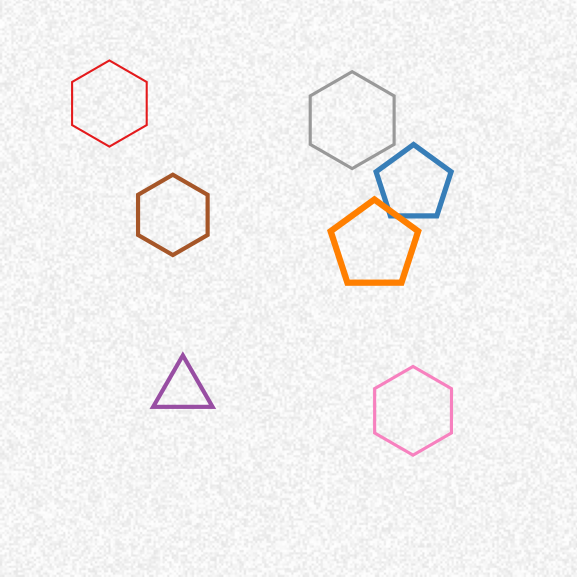[{"shape": "hexagon", "thickness": 1, "radius": 0.37, "center": [0.189, 0.82]}, {"shape": "pentagon", "thickness": 2.5, "radius": 0.34, "center": [0.716, 0.681]}, {"shape": "triangle", "thickness": 2, "radius": 0.3, "center": [0.317, 0.324]}, {"shape": "pentagon", "thickness": 3, "radius": 0.4, "center": [0.648, 0.574]}, {"shape": "hexagon", "thickness": 2, "radius": 0.35, "center": [0.299, 0.627]}, {"shape": "hexagon", "thickness": 1.5, "radius": 0.38, "center": [0.715, 0.288]}, {"shape": "hexagon", "thickness": 1.5, "radius": 0.42, "center": [0.61, 0.791]}]